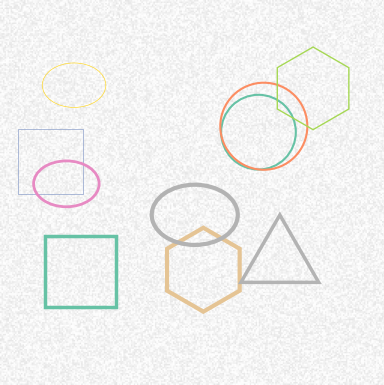[{"shape": "square", "thickness": 2.5, "radius": 0.46, "center": [0.209, 0.295]}, {"shape": "circle", "thickness": 1.5, "radius": 0.49, "center": [0.671, 0.657]}, {"shape": "circle", "thickness": 1.5, "radius": 0.57, "center": [0.685, 0.672]}, {"shape": "square", "thickness": 0.5, "radius": 0.42, "center": [0.132, 0.58]}, {"shape": "oval", "thickness": 2, "radius": 0.43, "center": [0.172, 0.522]}, {"shape": "hexagon", "thickness": 1, "radius": 0.54, "center": [0.813, 0.771]}, {"shape": "oval", "thickness": 0.5, "radius": 0.41, "center": [0.192, 0.779]}, {"shape": "hexagon", "thickness": 3, "radius": 0.54, "center": [0.528, 0.299]}, {"shape": "oval", "thickness": 3, "radius": 0.56, "center": [0.506, 0.442]}, {"shape": "triangle", "thickness": 2.5, "radius": 0.58, "center": [0.727, 0.325]}]